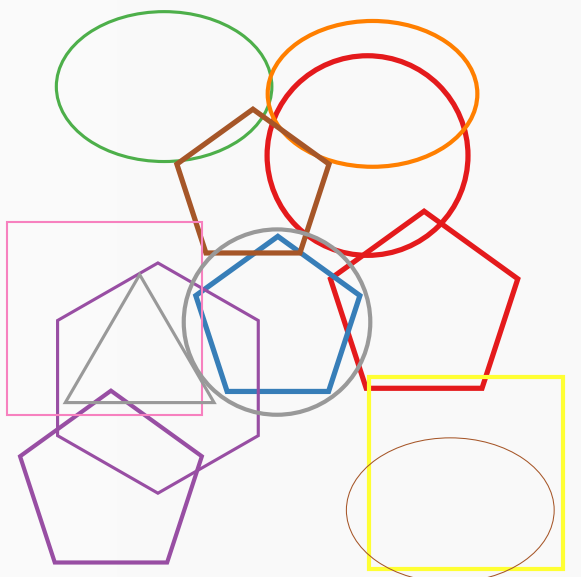[{"shape": "pentagon", "thickness": 2.5, "radius": 0.85, "center": [0.73, 0.464]}, {"shape": "circle", "thickness": 2.5, "radius": 0.86, "center": [0.632, 0.73]}, {"shape": "pentagon", "thickness": 2.5, "radius": 0.74, "center": [0.478, 0.441]}, {"shape": "oval", "thickness": 1.5, "radius": 0.93, "center": [0.282, 0.849]}, {"shape": "hexagon", "thickness": 1.5, "radius": 1.0, "center": [0.272, 0.344]}, {"shape": "pentagon", "thickness": 2, "radius": 0.82, "center": [0.191, 0.158]}, {"shape": "oval", "thickness": 2, "radius": 0.9, "center": [0.641, 0.837]}, {"shape": "square", "thickness": 2, "radius": 0.83, "center": [0.802, 0.18]}, {"shape": "pentagon", "thickness": 2.5, "radius": 0.69, "center": [0.435, 0.672]}, {"shape": "oval", "thickness": 0.5, "radius": 0.89, "center": [0.775, 0.116]}, {"shape": "square", "thickness": 1, "radius": 0.84, "center": [0.18, 0.447]}, {"shape": "triangle", "thickness": 1.5, "radius": 0.74, "center": [0.24, 0.376]}, {"shape": "circle", "thickness": 2, "radius": 0.8, "center": [0.477, 0.441]}]